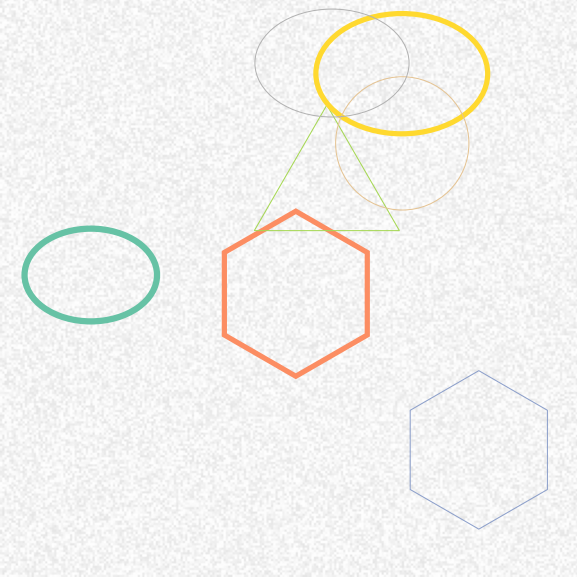[{"shape": "oval", "thickness": 3, "radius": 0.57, "center": [0.157, 0.523]}, {"shape": "hexagon", "thickness": 2.5, "radius": 0.71, "center": [0.512, 0.491]}, {"shape": "hexagon", "thickness": 0.5, "radius": 0.69, "center": [0.829, 0.22]}, {"shape": "triangle", "thickness": 0.5, "radius": 0.73, "center": [0.566, 0.672]}, {"shape": "oval", "thickness": 2.5, "radius": 0.74, "center": [0.696, 0.872]}, {"shape": "circle", "thickness": 0.5, "radius": 0.58, "center": [0.697, 0.751]}, {"shape": "oval", "thickness": 0.5, "radius": 0.67, "center": [0.575, 0.89]}]